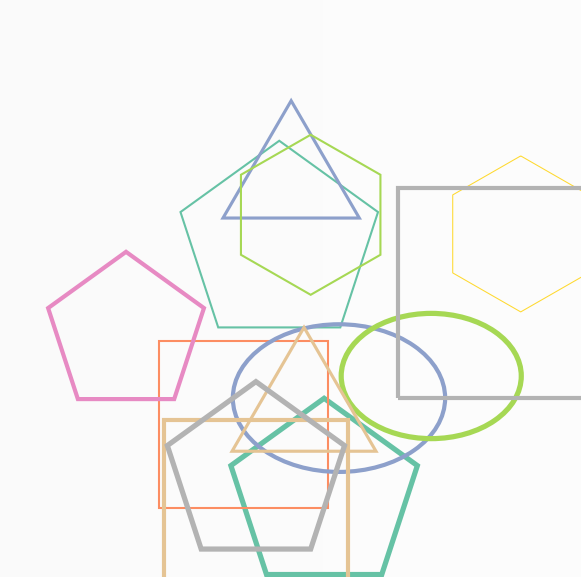[{"shape": "pentagon", "thickness": 2.5, "radius": 0.84, "center": [0.558, 0.141]}, {"shape": "pentagon", "thickness": 1, "radius": 0.89, "center": [0.48, 0.577]}, {"shape": "square", "thickness": 1, "radius": 0.72, "center": [0.419, 0.264]}, {"shape": "triangle", "thickness": 1.5, "radius": 0.68, "center": [0.501, 0.689]}, {"shape": "oval", "thickness": 2, "radius": 0.91, "center": [0.583, 0.31]}, {"shape": "pentagon", "thickness": 2, "radius": 0.7, "center": [0.217, 0.422]}, {"shape": "oval", "thickness": 2.5, "radius": 0.77, "center": [0.742, 0.348]}, {"shape": "hexagon", "thickness": 1, "radius": 0.69, "center": [0.535, 0.627]}, {"shape": "hexagon", "thickness": 0.5, "radius": 0.68, "center": [0.896, 0.594]}, {"shape": "triangle", "thickness": 1.5, "radius": 0.71, "center": [0.523, 0.289]}, {"shape": "square", "thickness": 2, "radius": 0.79, "center": [0.44, 0.113]}, {"shape": "square", "thickness": 2, "radius": 0.91, "center": [0.866, 0.492]}, {"shape": "pentagon", "thickness": 2.5, "radius": 0.8, "center": [0.44, 0.178]}]